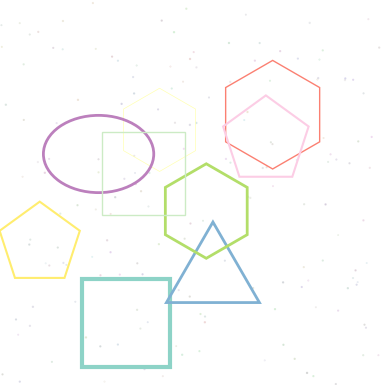[{"shape": "square", "thickness": 3, "radius": 0.57, "center": [0.327, 0.162]}, {"shape": "hexagon", "thickness": 0.5, "radius": 0.54, "center": [0.414, 0.663]}, {"shape": "hexagon", "thickness": 1, "radius": 0.7, "center": [0.708, 0.702]}, {"shape": "triangle", "thickness": 2, "radius": 0.7, "center": [0.553, 0.284]}, {"shape": "hexagon", "thickness": 2, "radius": 0.61, "center": [0.536, 0.452]}, {"shape": "pentagon", "thickness": 1.5, "radius": 0.58, "center": [0.691, 0.635]}, {"shape": "oval", "thickness": 2, "radius": 0.72, "center": [0.256, 0.6]}, {"shape": "square", "thickness": 1, "radius": 0.54, "center": [0.374, 0.549]}, {"shape": "pentagon", "thickness": 1.5, "radius": 0.55, "center": [0.103, 0.367]}]